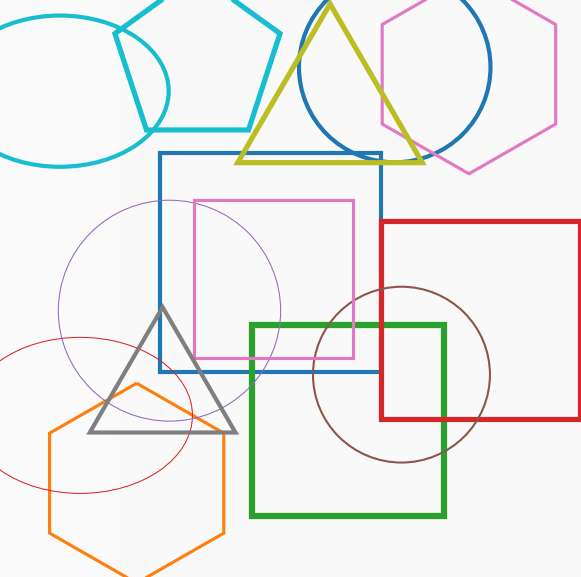[{"shape": "circle", "thickness": 2, "radius": 0.82, "center": [0.679, 0.883]}, {"shape": "square", "thickness": 2, "radius": 0.95, "center": [0.465, 0.544]}, {"shape": "hexagon", "thickness": 1.5, "radius": 0.87, "center": [0.235, 0.162]}, {"shape": "square", "thickness": 3, "radius": 0.82, "center": [0.599, 0.271]}, {"shape": "square", "thickness": 2.5, "radius": 0.86, "center": [0.827, 0.445]}, {"shape": "oval", "thickness": 0.5, "radius": 0.97, "center": [0.138, 0.28]}, {"shape": "circle", "thickness": 0.5, "radius": 0.96, "center": [0.292, 0.461]}, {"shape": "circle", "thickness": 1, "radius": 0.76, "center": [0.691, 0.35]}, {"shape": "square", "thickness": 1.5, "radius": 0.68, "center": [0.47, 0.516]}, {"shape": "hexagon", "thickness": 1.5, "radius": 0.86, "center": [0.807, 0.871]}, {"shape": "triangle", "thickness": 2, "radius": 0.72, "center": [0.28, 0.323]}, {"shape": "triangle", "thickness": 2.5, "radius": 0.92, "center": [0.568, 0.809]}, {"shape": "oval", "thickness": 2, "radius": 0.94, "center": [0.103, 0.841]}, {"shape": "pentagon", "thickness": 2.5, "radius": 0.75, "center": [0.34, 0.895]}]